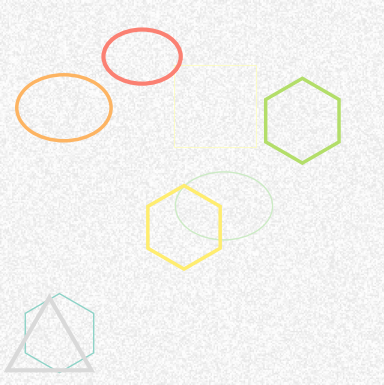[{"shape": "hexagon", "thickness": 1, "radius": 0.51, "center": [0.154, 0.135]}, {"shape": "square", "thickness": 0.5, "radius": 0.53, "center": [0.559, 0.724]}, {"shape": "oval", "thickness": 3, "radius": 0.5, "center": [0.369, 0.853]}, {"shape": "oval", "thickness": 2.5, "radius": 0.61, "center": [0.166, 0.72]}, {"shape": "hexagon", "thickness": 2.5, "radius": 0.55, "center": [0.785, 0.686]}, {"shape": "triangle", "thickness": 3, "radius": 0.63, "center": [0.128, 0.101]}, {"shape": "oval", "thickness": 1, "radius": 0.63, "center": [0.582, 0.465]}, {"shape": "hexagon", "thickness": 2.5, "radius": 0.54, "center": [0.478, 0.41]}]